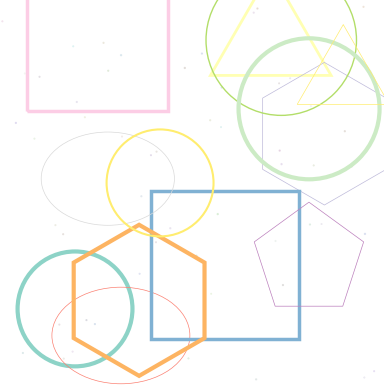[{"shape": "circle", "thickness": 3, "radius": 0.75, "center": [0.195, 0.198]}, {"shape": "triangle", "thickness": 2, "radius": 0.91, "center": [0.703, 0.895]}, {"shape": "hexagon", "thickness": 0.5, "radius": 0.93, "center": [0.843, 0.653]}, {"shape": "oval", "thickness": 0.5, "radius": 0.9, "center": [0.314, 0.129]}, {"shape": "square", "thickness": 2.5, "radius": 0.96, "center": [0.584, 0.312]}, {"shape": "hexagon", "thickness": 3, "radius": 0.98, "center": [0.361, 0.22]}, {"shape": "circle", "thickness": 1, "radius": 0.98, "center": [0.731, 0.896]}, {"shape": "square", "thickness": 2.5, "radius": 0.91, "center": [0.254, 0.894]}, {"shape": "oval", "thickness": 0.5, "radius": 0.87, "center": [0.28, 0.536]}, {"shape": "pentagon", "thickness": 0.5, "radius": 0.75, "center": [0.802, 0.326]}, {"shape": "circle", "thickness": 3, "radius": 0.92, "center": [0.803, 0.717]}, {"shape": "triangle", "thickness": 0.5, "radius": 0.69, "center": [0.892, 0.798]}, {"shape": "circle", "thickness": 1.5, "radius": 0.69, "center": [0.416, 0.525]}]